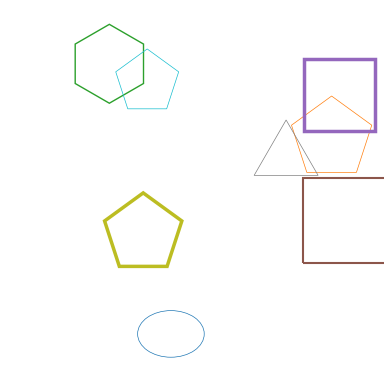[{"shape": "oval", "thickness": 0.5, "radius": 0.43, "center": [0.444, 0.133]}, {"shape": "pentagon", "thickness": 0.5, "radius": 0.55, "center": [0.861, 0.641]}, {"shape": "hexagon", "thickness": 1, "radius": 0.51, "center": [0.284, 0.834]}, {"shape": "square", "thickness": 2.5, "radius": 0.47, "center": [0.882, 0.754]}, {"shape": "square", "thickness": 1.5, "radius": 0.55, "center": [0.897, 0.428]}, {"shape": "triangle", "thickness": 0.5, "radius": 0.48, "center": [0.743, 0.592]}, {"shape": "pentagon", "thickness": 2.5, "radius": 0.53, "center": [0.372, 0.393]}, {"shape": "pentagon", "thickness": 0.5, "radius": 0.43, "center": [0.382, 0.787]}]